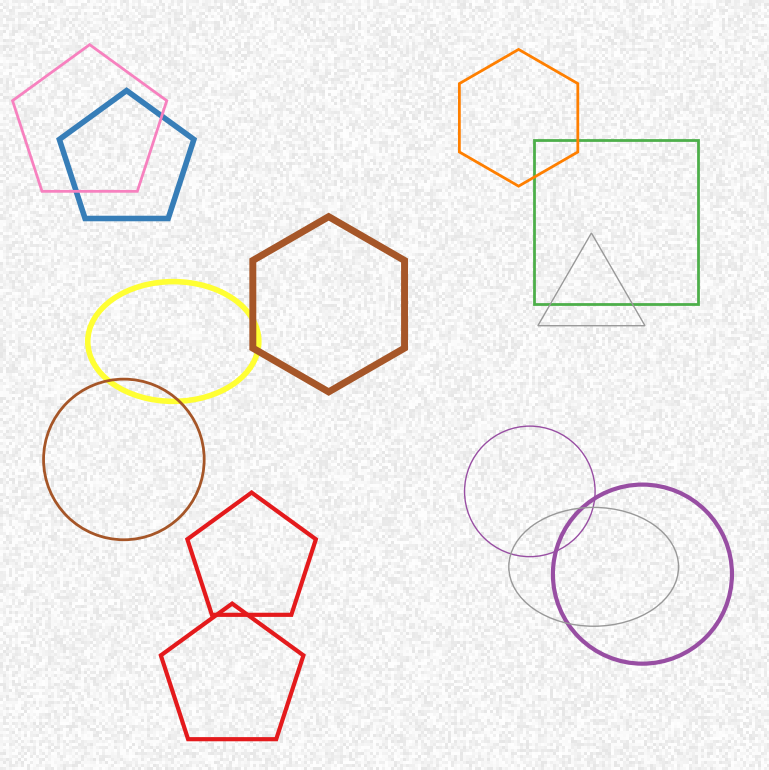[{"shape": "pentagon", "thickness": 1.5, "radius": 0.49, "center": [0.301, 0.119]}, {"shape": "pentagon", "thickness": 1.5, "radius": 0.44, "center": [0.327, 0.273]}, {"shape": "pentagon", "thickness": 2, "radius": 0.46, "center": [0.164, 0.791]}, {"shape": "square", "thickness": 1, "radius": 0.53, "center": [0.8, 0.712]}, {"shape": "circle", "thickness": 1.5, "radius": 0.58, "center": [0.834, 0.254]}, {"shape": "circle", "thickness": 0.5, "radius": 0.42, "center": [0.688, 0.362]}, {"shape": "hexagon", "thickness": 1, "radius": 0.44, "center": [0.674, 0.847]}, {"shape": "oval", "thickness": 2, "radius": 0.56, "center": [0.225, 0.557]}, {"shape": "hexagon", "thickness": 2.5, "radius": 0.57, "center": [0.427, 0.605]}, {"shape": "circle", "thickness": 1, "radius": 0.52, "center": [0.161, 0.403]}, {"shape": "pentagon", "thickness": 1, "radius": 0.53, "center": [0.116, 0.837]}, {"shape": "triangle", "thickness": 0.5, "radius": 0.4, "center": [0.768, 0.617]}, {"shape": "oval", "thickness": 0.5, "radius": 0.55, "center": [0.771, 0.264]}]